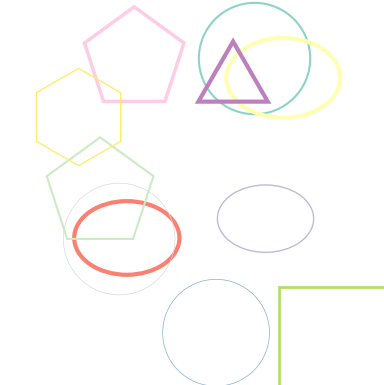[{"shape": "circle", "thickness": 1.5, "radius": 0.72, "center": [0.661, 0.848]}, {"shape": "oval", "thickness": 3, "radius": 0.74, "center": [0.736, 0.798]}, {"shape": "oval", "thickness": 1, "radius": 0.63, "center": [0.69, 0.432]}, {"shape": "oval", "thickness": 3, "radius": 0.68, "center": [0.329, 0.382]}, {"shape": "circle", "thickness": 0.5, "radius": 0.69, "center": [0.561, 0.136]}, {"shape": "square", "thickness": 2, "radius": 0.7, "center": [0.866, 0.115]}, {"shape": "pentagon", "thickness": 2.5, "radius": 0.68, "center": [0.349, 0.846]}, {"shape": "circle", "thickness": 0.5, "radius": 0.72, "center": [0.31, 0.379]}, {"shape": "triangle", "thickness": 3, "radius": 0.52, "center": [0.605, 0.788]}, {"shape": "pentagon", "thickness": 1.5, "radius": 0.73, "center": [0.26, 0.497]}, {"shape": "hexagon", "thickness": 1, "radius": 0.63, "center": [0.204, 0.696]}]